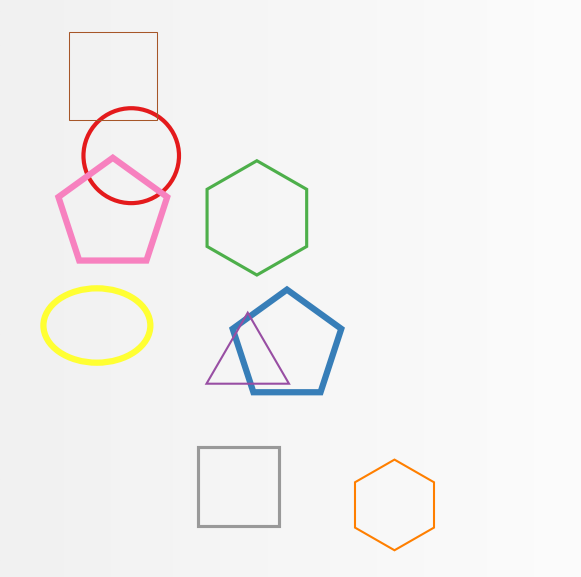[{"shape": "circle", "thickness": 2, "radius": 0.41, "center": [0.226, 0.73]}, {"shape": "pentagon", "thickness": 3, "radius": 0.49, "center": [0.494, 0.399]}, {"shape": "hexagon", "thickness": 1.5, "radius": 0.49, "center": [0.442, 0.622]}, {"shape": "triangle", "thickness": 1, "radius": 0.41, "center": [0.426, 0.376]}, {"shape": "hexagon", "thickness": 1, "radius": 0.39, "center": [0.679, 0.125]}, {"shape": "oval", "thickness": 3, "radius": 0.46, "center": [0.167, 0.435]}, {"shape": "square", "thickness": 0.5, "radius": 0.38, "center": [0.195, 0.868]}, {"shape": "pentagon", "thickness": 3, "radius": 0.49, "center": [0.194, 0.628]}, {"shape": "square", "thickness": 1.5, "radius": 0.35, "center": [0.41, 0.157]}]